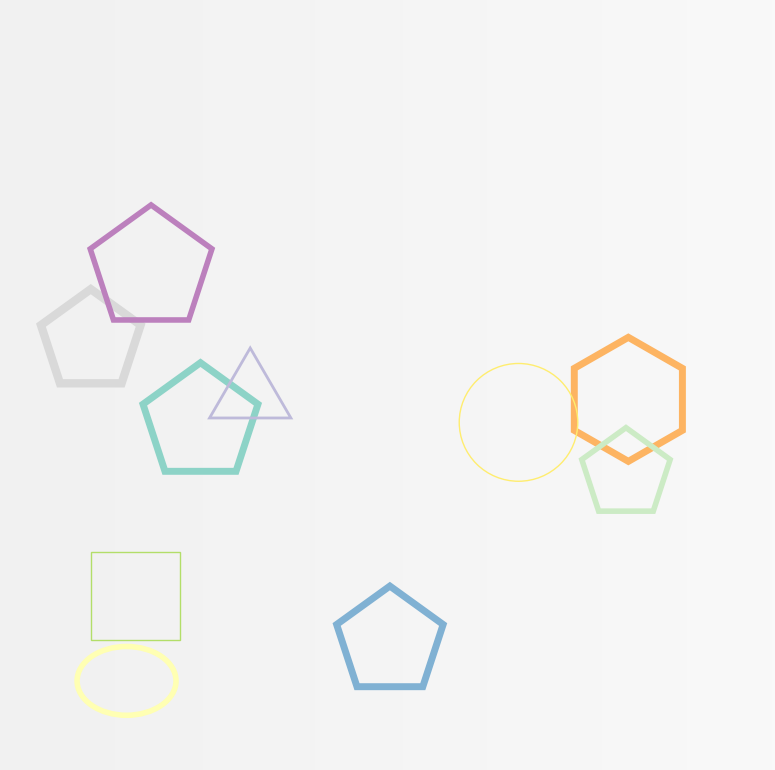[{"shape": "pentagon", "thickness": 2.5, "radius": 0.39, "center": [0.259, 0.451]}, {"shape": "oval", "thickness": 2, "radius": 0.32, "center": [0.163, 0.116]}, {"shape": "triangle", "thickness": 1, "radius": 0.3, "center": [0.323, 0.487]}, {"shape": "pentagon", "thickness": 2.5, "radius": 0.36, "center": [0.503, 0.167]}, {"shape": "hexagon", "thickness": 2.5, "radius": 0.4, "center": [0.811, 0.481]}, {"shape": "square", "thickness": 0.5, "radius": 0.29, "center": [0.175, 0.227]}, {"shape": "pentagon", "thickness": 3, "radius": 0.34, "center": [0.117, 0.557]}, {"shape": "pentagon", "thickness": 2, "radius": 0.41, "center": [0.195, 0.651]}, {"shape": "pentagon", "thickness": 2, "radius": 0.3, "center": [0.808, 0.385]}, {"shape": "circle", "thickness": 0.5, "radius": 0.38, "center": [0.669, 0.451]}]